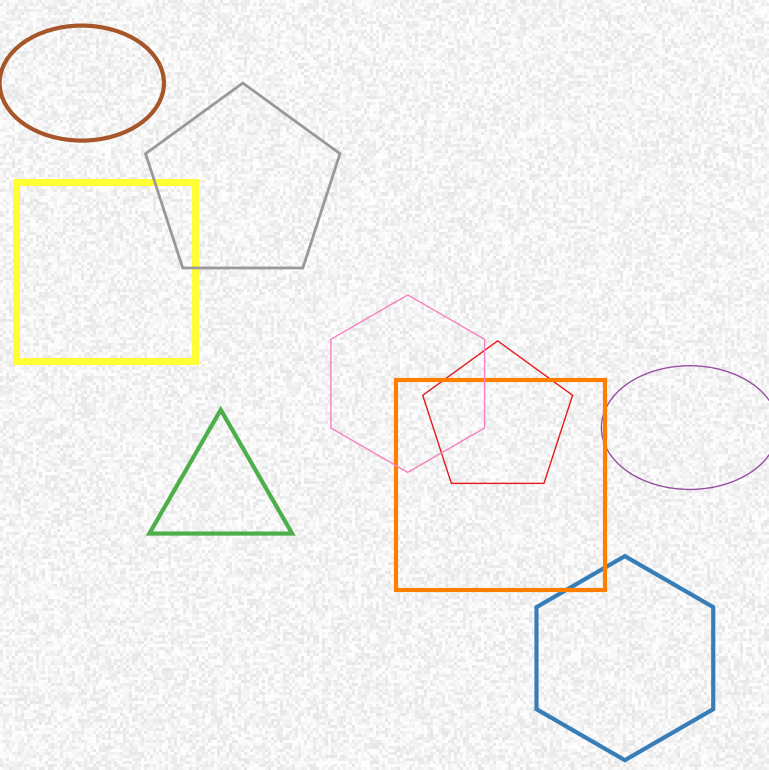[{"shape": "pentagon", "thickness": 0.5, "radius": 0.51, "center": [0.646, 0.455]}, {"shape": "hexagon", "thickness": 1.5, "radius": 0.66, "center": [0.812, 0.145]}, {"shape": "triangle", "thickness": 1.5, "radius": 0.54, "center": [0.287, 0.361]}, {"shape": "oval", "thickness": 0.5, "radius": 0.57, "center": [0.896, 0.445]}, {"shape": "square", "thickness": 1.5, "radius": 0.68, "center": [0.65, 0.37]}, {"shape": "square", "thickness": 2.5, "radius": 0.58, "center": [0.137, 0.648]}, {"shape": "oval", "thickness": 1.5, "radius": 0.53, "center": [0.106, 0.892]}, {"shape": "hexagon", "thickness": 0.5, "radius": 0.58, "center": [0.53, 0.502]}, {"shape": "pentagon", "thickness": 1, "radius": 0.66, "center": [0.315, 0.759]}]